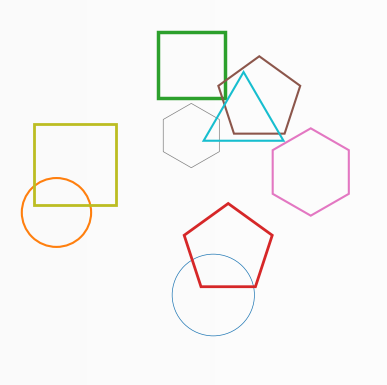[{"shape": "circle", "thickness": 0.5, "radius": 0.53, "center": [0.55, 0.234]}, {"shape": "circle", "thickness": 1.5, "radius": 0.45, "center": [0.146, 0.448]}, {"shape": "square", "thickness": 2.5, "radius": 0.43, "center": [0.495, 0.83]}, {"shape": "pentagon", "thickness": 2, "radius": 0.6, "center": [0.589, 0.352]}, {"shape": "pentagon", "thickness": 1.5, "radius": 0.56, "center": [0.669, 0.743]}, {"shape": "hexagon", "thickness": 1.5, "radius": 0.57, "center": [0.802, 0.553]}, {"shape": "hexagon", "thickness": 0.5, "radius": 0.42, "center": [0.494, 0.648]}, {"shape": "square", "thickness": 2, "radius": 0.53, "center": [0.193, 0.573]}, {"shape": "triangle", "thickness": 1.5, "radius": 0.59, "center": [0.629, 0.694]}]